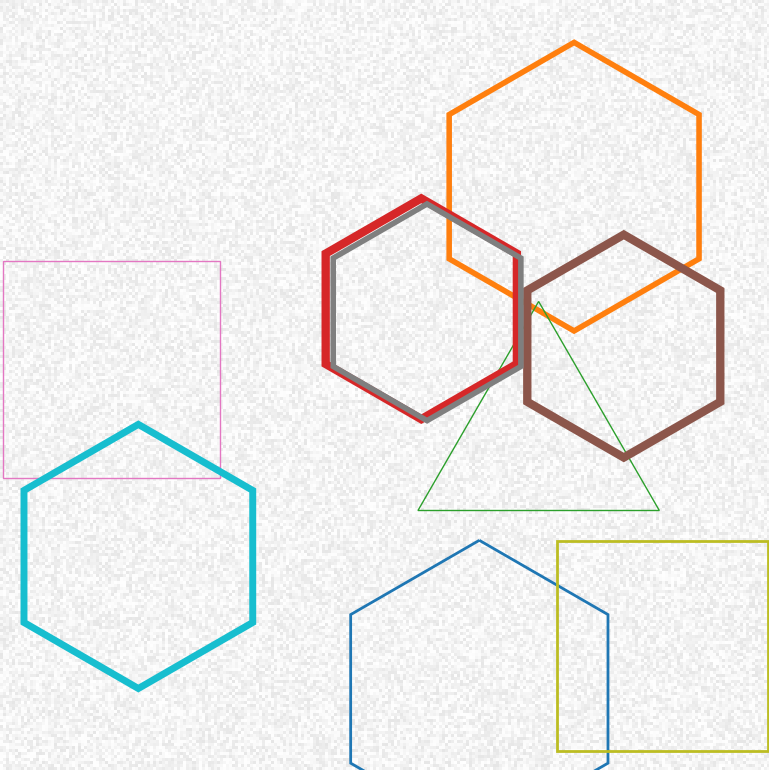[{"shape": "hexagon", "thickness": 1, "radius": 0.96, "center": [0.622, 0.105]}, {"shape": "hexagon", "thickness": 2, "radius": 0.94, "center": [0.746, 0.758]}, {"shape": "triangle", "thickness": 0.5, "radius": 0.9, "center": [0.7, 0.428]}, {"shape": "hexagon", "thickness": 3, "radius": 0.72, "center": [0.547, 0.599]}, {"shape": "hexagon", "thickness": 3, "radius": 0.72, "center": [0.81, 0.551]}, {"shape": "square", "thickness": 0.5, "radius": 0.7, "center": [0.144, 0.52]}, {"shape": "hexagon", "thickness": 2, "radius": 0.7, "center": [0.555, 0.594]}, {"shape": "square", "thickness": 1, "radius": 0.68, "center": [0.86, 0.161]}, {"shape": "hexagon", "thickness": 2.5, "radius": 0.86, "center": [0.18, 0.277]}]